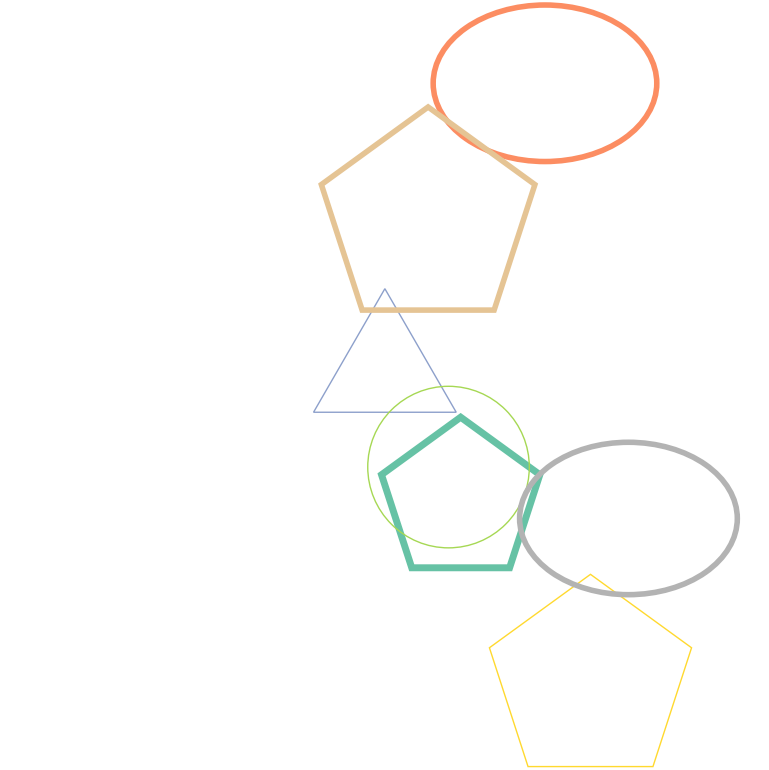[{"shape": "pentagon", "thickness": 2.5, "radius": 0.54, "center": [0.598, 0.35]}, {"shape": "oval", "thickness": 2, "radius": 0.73, "center": [0.708, 0.892]}, {"shape": "triangle", "thickness": 0.5, "radius": 0.53, "center": [0.5, 0.518]}, {"shape": "circle", "thickness": 0.5, "radius": 0.52, "center": [0.583, 0.393]}, {"shape": "pentagon", "thickness": 0.5, "radius": 0.69, "center": [0.767, 0.116]}, {"shape": "pentagon", "thickness": 2, "radius": 0.73, "center": [0.556, 0.715]}, {"shape": "oval", "thickness": 2, "radius": 0.71, "center": [0.816, 0.327]}]